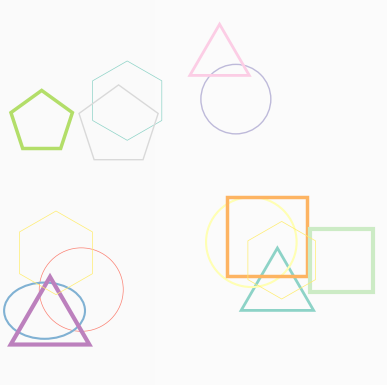[{"shape": "triangle", "thickness": 2, "radius": 0.54, "center": [0.716, 0.248]}, {"shape": "hexagon", "thickness": 0.5, "radius": 0.52, "center": [0.328, 0.739]}, {"shape": "circle", "thickness": 1.5, "radius": 0.58, "center": [0.649, 0.371]}, {"shape": "circle", "thickness": 1, "radius": 0.45, "center": [0.609, 0.743]}, {"shape": "circle", "thickness": 0.5, "radius": 0.54, "center": [0.21, 0.248]}, {"shape": "oval", "thickness": 1.5, "radius": 0.52, "center": [0.115, 0.193]}, {"shape": "square", "thickness": 2.5, "radius": 0.52, "center": [0.688, 0.386]}, {"shape": "pentagon", "thickness": 2.5, "radius": 0.42, "center": [0.108, 0.682]}, {"shape": "triangle", "thickness": 2, "radius": 0.44, "center": [0.567, 0.848]}, {"shape": "pentagon", "thickness": 1, "radius": 0.54, "center": [0.306, 0.672]}, {"shape": "triangle", "thickness": 3, "radius": 0.59, "center": [0.129, 0.164]}, {"shape": "square", "thickness": 3, "radius": 0.41, "center": [0.88, 0.324]}, {"shape": "hexagon", "thickness": 0.5, "radius": 0.54, "center": [0.144, 0.343]}, {"shape": "hexagon", "thickness": 0.5, "radius": 0.5, "center": [0.727, 0.324]}]